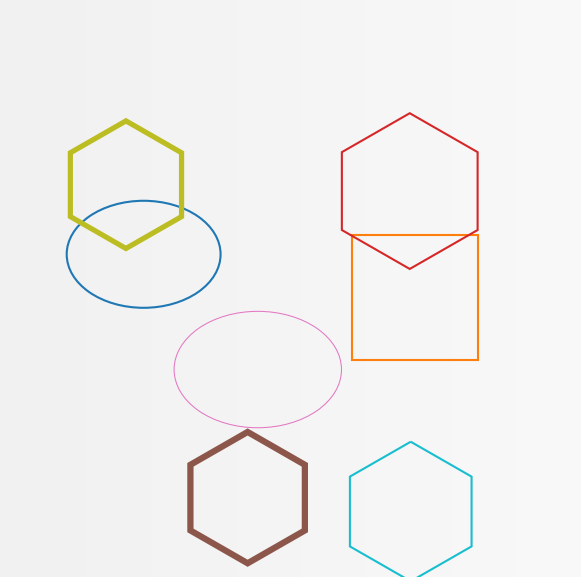[{"shape": "oval", "thickness": 1, "radius": 0.66, "center": [0.247, 0.559]}, {"shape": "square", "thickness": 1, "radius": 0.54, "center": [0.714, 0.484]}, {"shape": "hexagon", "thickness": 1, "radius": 0.67, "center": [0.705, 0.668]}, {"shape": "hexagon", "thickness": 3, "radius": 0.57, "center": [0.426, 0.137]}, {"shape": "oval", "thickness": 0.5, "radius": 0.72, "center": [0.444, 0.359]}, {"shape": "hexagon", "thickness": 2.5, "radius": 0.55, "center": [0.217, 0.679]}, {"shape": "hexagon", "thickness": 1, "radius": 0.6, "center": [0.707, 0.113]}]